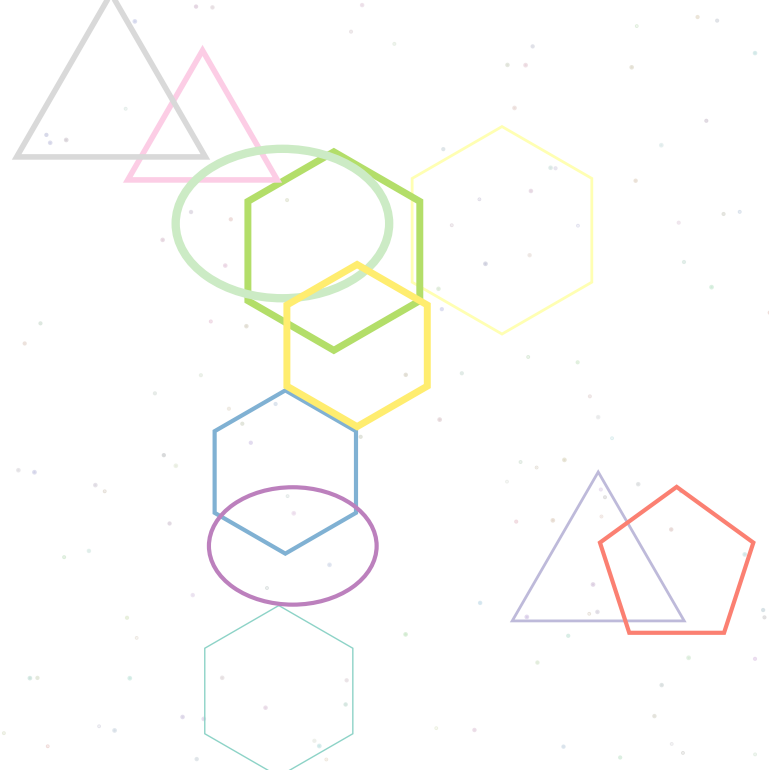[{"shape": "hexagon", "thickness": 0.5, "radius": 0.56, "center": [0.362, 0.103]}, {"shape": "hexagon", "thickness": 1, "radius": 0.67, "center": [0.652, 0.701]}, {"shape": "triangle", "thickness": 1, "radius": 0.64, "center": [0.777, 0.258]}, {"shape": "pentagon", "thickness": 1.5, "radius": 0.52, "center": [0.879, 0.263]}, {"shape": "hexagon", "thickness": 1.5, "radius": 0.53, "center": [0.371, 0.387]}, {"shape": "hexagon", "thickness": 2.5, "radius": 0.64, "center": [0.434, 0.674]}, {"shape": "triangle", "thickness": 2, "radius": 0.56, "center": [0.263, 0.822]}, {"shape": "triangle", "thickness": 2, "radius": 0.71, "center": [0.144, 0.867]}, {"shape": "oval", "thickness": 1.5, "radius": 0.54, "center": [0.38, 0.291]}, {"shape": "oval", "thickness": 3, "radius": 0.69, "center": [0.367, 0.71]}, {"shape": "hexagon", "thickness": 2.5, "radius": 0.53, "center": [0.464, 0.551]}]